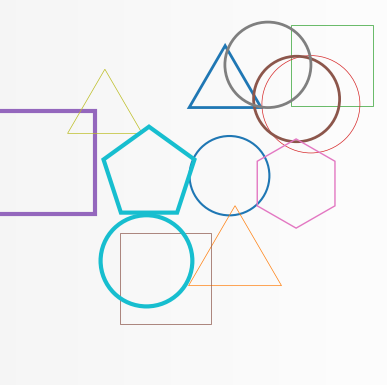[{"shape": "circle", "thickness": 1.5, "radius": 0.52, "center": [0.592, 0.544]}, {"shape": "triangle", "thickness": 2, "radius": 0.54, "center": [0.581, 0.774]}, {"shape": "triangle", "thickness": 0.5, "radius": 0.69, "center": [0.607, 0.327]}, {"shape": "square", "thickness": 0.5, "radius": 0.53, "center": [0.857, 0.83]}, {"shape": "circle", "thickness": 0.5, "radius": 0.63, "center": [0.802, 0.729]}, {"shape": "square", "thickness": 3, "radius": 0.66, "center": [0.112, 0.578]}, {"shape": "circle", "thickness": 2, "radius": 0.55, "center": [0.765, 0.743]}, {"shape": "square", "thickness": 0.5, "radius": 0.59, "center": [0.427, 0.276]}, {"shape": "hexagon", "thickness": 1, "radius": 0.58, "center": [0.764, 0.523]}, {"shape": "circle", "thickness": 2, "radius": 0.56, "center": [0.691, 0.832]}, {"shape": "triangle", "thickness": 0.5, "radius": 0.56, "center": [0.271, 0.709]}, {"shape": "pentagon", "thickness": 3, "radius": 0.62, "center": [0.384, 0.548]}, {"shape": "circle", "thickness": 3, "radius": 0.59, "center": [0.378, 0.323]}]